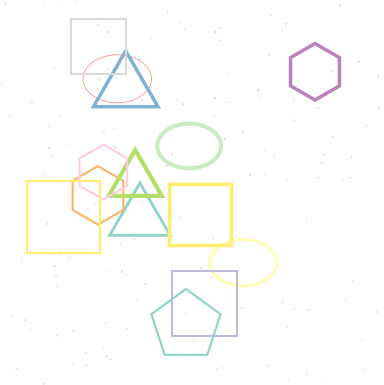[{"shape": "triangle", "thickness": 2, "radius": 0.45, "center": [0.363, 0.434]}, {"shape": "pentagon", "thickness": 1.5, "radius": 0.47, "center": [0.483, 0.155]}, {"shape": "oval", "thickness": 2, "radius": 0.43, "center": [0.632, 0.318]}, {"shape": "square", "thickness": 1.5, "radius": 0.42, "center": [0.531, 0.211]}, {"shape": "oval", "thickness": 0.5, "radius": 0.45, "center": [0.305, 0.795]}, {"shape": "triangle", "thickness": 2.5, "radius": 0.48, "center": [0.327, 0.771]}, {"shape": "hexagon", "thickness": 1.5, "radius": 0.38, "center": [0.254, 0.493]}, {"shape": "triangle", "thickness": 3, "radius": 0.4, "center": [0.351, 0.531]}, {"shape": "hexagon", "thickness": 1.5, "radius": 0.36, "center": [0.268, 0.553]}, {"shape": "square", "thickness": 1.5, "radius": 0.35, "center": [0.255, 0.879]}, {"shape": "hexagon", "thickness": 2.5, "radius": 0.37, "center": [0.818, 0.814]}, {"shape": "oval", "thickness": 3, "radius": 0.41, "center": [0.491, 0.621]}, {"shape": "square", "thickness": 2.5, "radius": 0.4, "center": [0.519, 0.443]}, {"shape": "square", "thickness": 1.5, "radius": 0.47, "center": [0.164, 0.436]}]